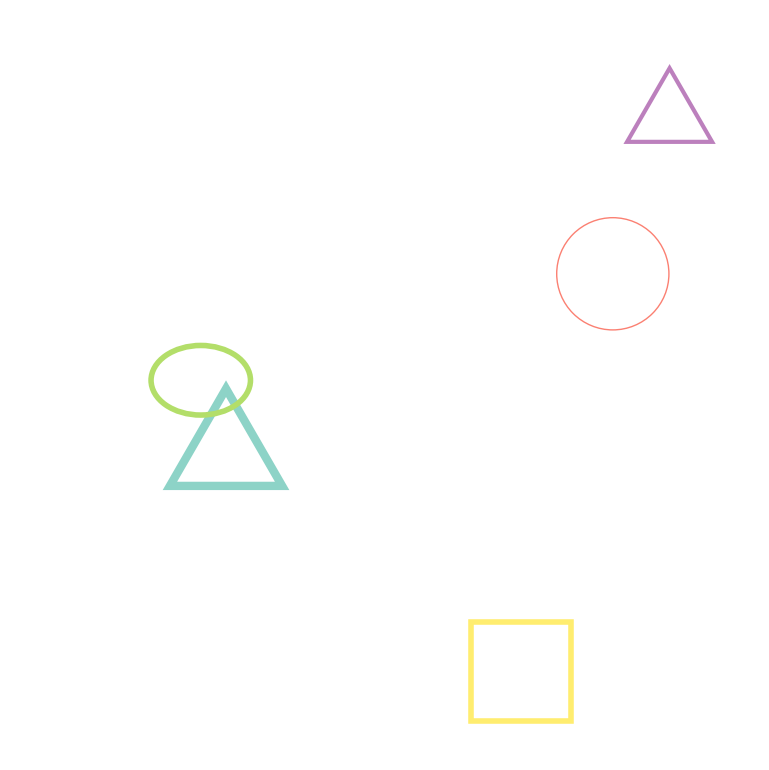[{"shape": "triangle", "thickness": 3, "radius": 0.42, "center": [0.294, 0.411]}, {"shape": "circle", "thickness": 0.5, "radius": 0.36, "center": [0.796, 0.644]}, {"shape": "oval", "thickness": 2, "radius": 0.32, "center": [0.261, 0.506]}, {"shape": "triangle", "thickness": 1.5, "radius": 0.32, "center": [0.87, 0.848]}, {"shape": "square", "thickness": 2, "radius": 0.32, "center": [0.677, 0.128]}]